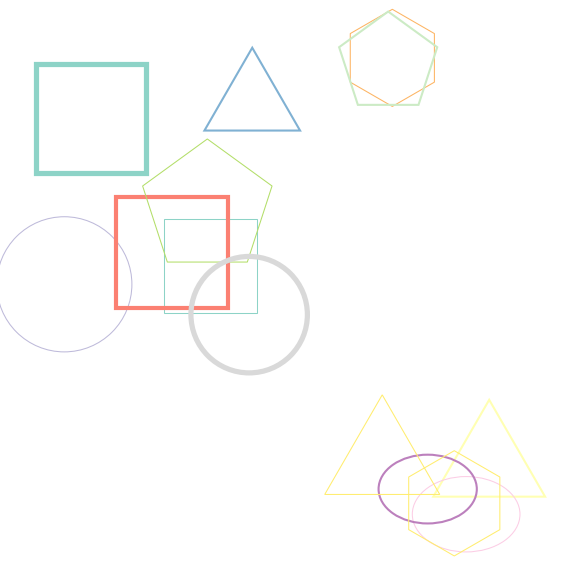[{"shape": "square", "thickness": 2.5, "radius": 0.47, "center": [0.158, 0.794]}, {"shape": "square", "thickness": 0.5, "radius": 0.41, "center": [0.365, 0.539]}, {"shape": "triangle", "thickness": 1, "radius": 0.56, "center": [0.847, 0.195]}, {"shape": "circle", "thickness": 0.5, "radius": 0.59, "center": [0.111, 0.507]}, {"shape": "square", "thickness": 2, "radius": 0.48, "center": [0.298, 0.562]}, {"shape": "triangle", "thickness": 1, "radius": 0.48, "center": [0.437, 0.821]}, {"shape": "hexagon", "thickness": 0.5, "radius": 0.42, "center": [0.679, 0.899]}, {"shape": "pentagon", "thickness": 0.5, "radius": 0.59, "center": [0.359, 0.641]}, {"shape": "oval", "thickness": 0.5, "radius": 0.47, "center": [0.807, 0.109]}, {"shape": "circle", "thickness": 2.5, "radius": 0.5, "center": [0.431, 0.454]}, {"shape": "oval", "thickness": 1, "radius": 0.43, "center": [0.741, 0.152]}, {"shape": "pentagon", "thickness": 1, "radius": 0.45, "center": [0.672, 0.89]}, {"shape": "triangle", "thickness": 0.5, "radius": 0.57, "center": [0.662, 0.2]}, {"shape": "hexagon", "thickness": 0.5, "radius": 0.46, "center": [0.787, 0.128]}]